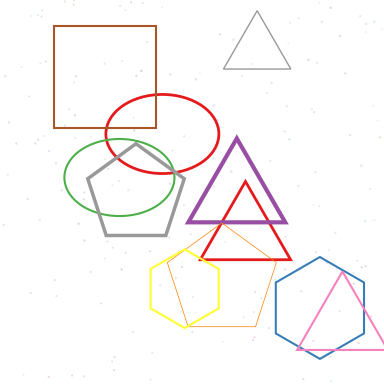[{"shape": "oval", "thickness": 2, "radius": 0.73, "center": [0.422, 0.652]}, {"shape": "triangle", "thickness": 2, "radius": 0.68, "center": [0.638, 0.393]}, {"shape": "hexagon", "thickness": 1.5, "radius": 0.66, "center": [0.831, 0.2]}, {"shape": "oval", "thickness": 1.5, "radius": 0.71, "center": [0.31, 0.539]}, {"shape": "triangle", "thickness": 3, "radius": 0.73, "center": [0.615, 0.495]}, {"shape": "pentagon", "thickness": 0.5, "radius": 0.74, "center": [0.576, 0.272]}, {"shape": "hexagon", "thickness": 1.5, "radius": 0.51, "center": [0.48, 0.25]}, {"shape": "square", "thickness": 1.5, "radius": 0.66, "center": [0.273, 0.8]}, {"shape": "triangle", "thickness": 1.5, "radius": 0.68, "center": [0.89, 0.159]}, {"shape": "pentagon", "thickness": 2.5, "radius": 0.66, "center": [0.353, 0.495]}, {"shape": "triangle", "thickness": 1, "radius": 0.51, "center": [0.668, 0.871]}]